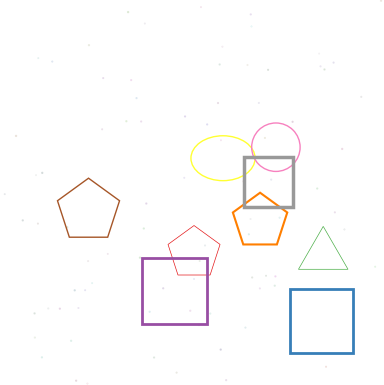[{"shape": "pentagon", "thickness": 0.5, "radius": 0.36, "center": [0.504, 0.343]}, {"shape": "square", "thickness": 2, "radius": 0.41, "center": [0.835, 0.166]}, {"shape": "triangle", "thickness": 0.5, "radius": 0.37, "center": [0.84, 0.338]}, {"shape": "square", "thickness": 2, "radius": 0.42, "center": [0.453, 0.245]}, {"shape": "pentagon", "thickness": 1.5, "radius": 0.37, "center": [0.676, 0.425]}, {"shape": "oval", "thickness": 1, "radius": 0.42, "center": [0.579, 0.589]}, {"shape": "pentagon", "thickness": 1, "radius": 0.42, "center": [0.23, 0.452]}, {"shape": "circle", "thickness": 1, "radius": 0.31, "center": [0.717, 0.618]}, {"shape": "square", "thickness": 2.5, "radius": 0.32, "center": [0.697, 0.528]}]